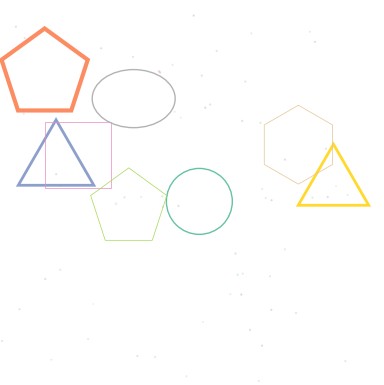[{"shape": "circle", "thickness": 1, "radius": 0.43, "center": [0.518, 0.477]}, {"shape": "pentagon", "thickness": 3, "radius": 0.59, "center": [0.116, 0.808]}, {"shape": "triangle", "thickness": 2, "radius": 0.57, "center": [0.146, 0.575]}, {"shape": "square", "thickness": 0.5, "radius": 0.43, "center": [0.202, 0.598]}, {"shape": "pentagon", "thickness": 0.5, "radius": 0.52, "center": [0.334, 0.46]}, {"shape": "triangle", "thickness": 2, "radius": 0.53, "center": [0.866, 0.52]}, {"shape": "hexagon", "thickness": 0.5, "radius": 0.51, "center": [0.775, 0.624]}, {"shape": "oval", "thickness": 1, "radius": 0.54, "center": [0.347, 0.744]}]